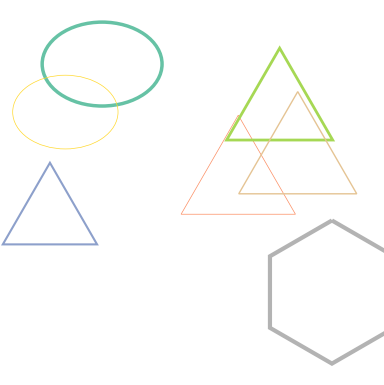[{"shape": "oval", "thickness": 2.5, "radius": 0.78, "center": [0.265, 0.834]}, {"shape": "triangle", "thickness": 0.5, "radius": 0.86, "center": [0.619, 0.529]}, {"shape": "triangle", "thickness": 1.5, "radius": 0.71, "center": [0.13, 0.436]}, {"shape": "triangle", "thickness": 2, "radius": 0.8, "center": [0.726, 0.716]}, {"shape": "oval", "thickness": 0.5, "radius": 0.68, "center": [0.17, 0.709]}, {"shape": "triangle", "thickness": 1, "radius": 0.88, "center": [0.773, 0.585]}, {"shape": "hexagon", "thickness": 3, "radius": 0.93, "center": [0.862, 0.241]}]